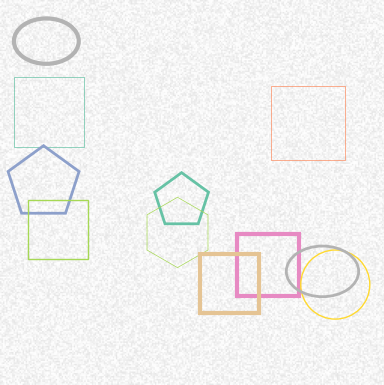[{"shape": "square", "thickness": 0.5, "radius": 0.45, "center": [0.128, 0.708]}, {"shape": "pentagon", "thickness": 2, "radius": 0.37, "center": [0.472, 0.478]}, {"shape": "square", "thickness": 0.5, "radius": 0.48, "center": [0.801, 0.68]}, {"shape": "pentagon", "thickness": 2, "radius": 0.48, "center": [0.113, 0.525]}, {"shape": "square", "thickness": 3, "radius": 0.4, "center": [0.697, 0.312]}, {"shape": "square", "thickness": 1, "radius": 0.38, "center": [0.151, 0.403]}, {"shape": "hexagon", "thickness": 0.5, "radius": 0.46, "center": [0.461, 0.396]}, {"shape": "circle", "thickness": 1, "radius": 0.45, "center": [0.871, 0.261]}, {"shape": "square", "thickness": 3, "radius": 0.38, "center": [0.595, 0.264]}, {"shape": "oval", "thickness": 2, "radius": 0.47, "center": [0.838, 0.295]}, {"shape": "oval", "thickness": 3, "radius": 0.42, "center": [0.12, 0.893]}]